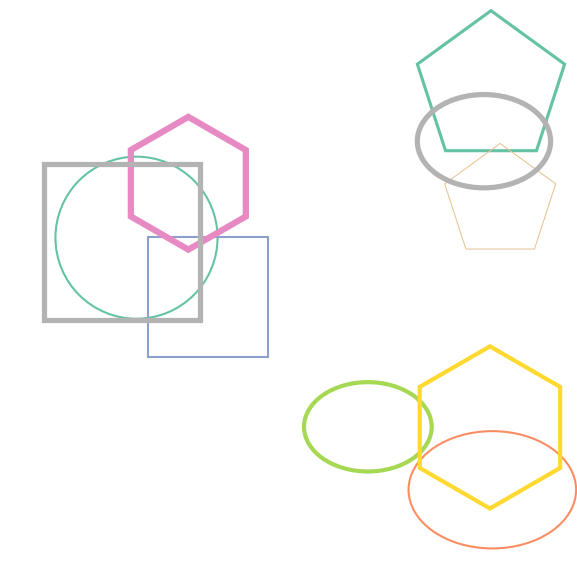[{"shape": "pentagon", "thickness": 1.5, "radius": 0.67, "center": [0.85, 0.847]}, {"shape": "circle", "thickness": 1, "radius": 0.7, "center": [0.236, 0.588]}, {"shape": "oval", "thickness": 1, "radius": 0.73, "center": [0.853, 0.151]}, {"shape": "square", "thickness": 1, "radius": 0.52, "center": [0.36, 0.485]}, {"shape": "hexagon", "thickness": 3, "radius": 0.57, "center": [0.326, 0.682]}, {"shape": "oval", "thickness": 2, "radius": 0.55, "center": [0.637, 0.26]}, {"shape": "hexagon", "thickness": 2, "radius": 0.7, "center": [0.848, 0.259]}, {"shape": "pentagon", "thickness": 0.5, "radius": 0.51, "center": [0.866, 0.65]}, {"shape": "square", "thickness": 2.5, "radius": 0.68, "center": [0.211, 0.581]}, {"shape": "oval", "thickness": 2.5, "radius": 0.58, "center": [0.838, 0.755]}]